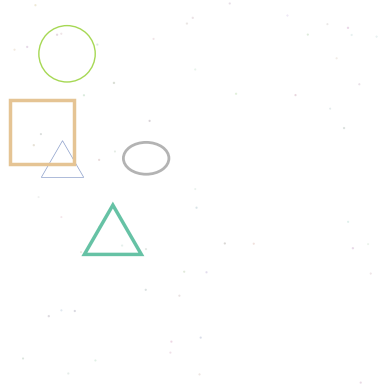[{"shape": "triangle", "thickness": 2.5, "radius": 0.43, "center": [0.293, 0.382]}, {"shape": "triangle", "thickness": 0.5, "radius": 0.32, "center": [0.162, 0.571]}, {"shape": "circle", "thickness": 1, "radius": 0.37, "center": [0.174, 0.86]}, {"shape": "square", "thickness": 2.5, "radius": 0.42, "center": [0.109, 0.657]}, {"shape": "oval", "thickness": 2, "radius": 0.3, "center": [0.38, 0.589]}]